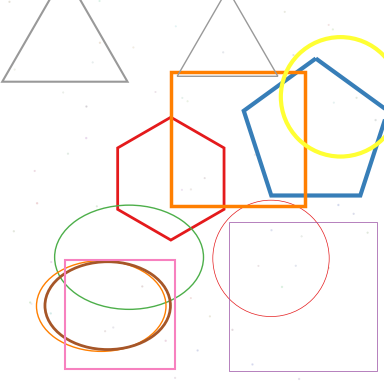[{"shape": "circle", "thickness": 0.5, "radius": 0.76, "center": [0.704, 0.329]}, {"shape": "hexagon", "thickness": 2, "radius": 0.8, "center": [0.444, 0.536]}, {"shape": "pentagon", "thickness": 3, "radius": 0.98, "center": [0.82, 0.651]}, {"shape": "oval", "thickness": 1, "radius": 0.97, "center": [0.335, 0.332]}, {"shape": "square", "thickness": 0.5, "radius": 0.96, "center": [0.787, 0.23]}, {"shape": "square", "thickness": 2.5, "radius": 0.87, "center": [0.619, 0.639]}, {"shape": "oval", "thickness": 1, "radius": 0.84, "center": [0.263, 0.205]}, {"shape": "circle", "thickness": 3, "radius": 0.78, "center": [0.885, 0.749]}, {"shape": "oval", "thickness": 2, "radius": 0.81, "center": [0.28, 0.206]}, {"shape": "square", "thickness": 1.5, "radius": 0.71, "center": [0.311, 0.183]}, {"shape": "triangle", "thickness": 1, "radius": 0.75, "center": [0.591, 0.877]}, {"shape": "triangle", "thickness": 1.5, "radius": 0.94, "center": [0.169, 0.882]}]